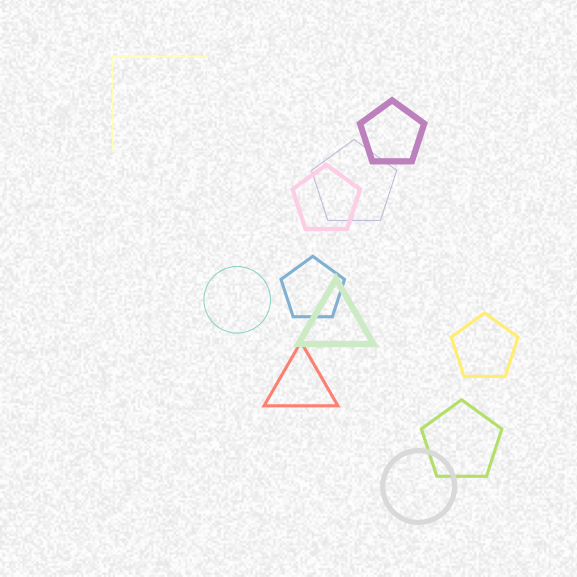[{"shape": "circle", "thickness": 0.5, "radius": 0.29, "center": [0.411, 0.48]}, {"shape": "square", "thickness": 0.5, "radius": 0.41, "center": [0.276, 0.819]}, {"shape": "pentagon", "thickness": 0.5, "radius": 0.39, "center": [0.613, 0.68]}, {"shape": "triangle", "thickness": 1.5, "radius": 0.37, "center": [0.521, 0.333]}, {"shape": "pentagon", "thickness": 1.5, "radius": 0.29, "center": [0.542, 0.497]}, {"shape": "pentagon", "thickness": 1.5, "radius": 0.37, "center": [0.799, 0.234]}, {"shape": "pentagon", "thickness": 2, "radius": 0.31, "center": [0.565, 0.652]}, {"shape": "circle", "thickness": 2.5, "radius": 0.31, "center": [0.725, 0.157]}, {"shape": "pentagon", "thickness": 3, "radius": 0.29, "center": [0.679, 0.767]}, {"shape": "triangle", "thickness": 3, "radius": 0.38, "center": [0.582, 0.441]}, {"shape": "pentagon", "thickness": 1.5, "radius": 0.3, "center": [0.839, 0.397]}]